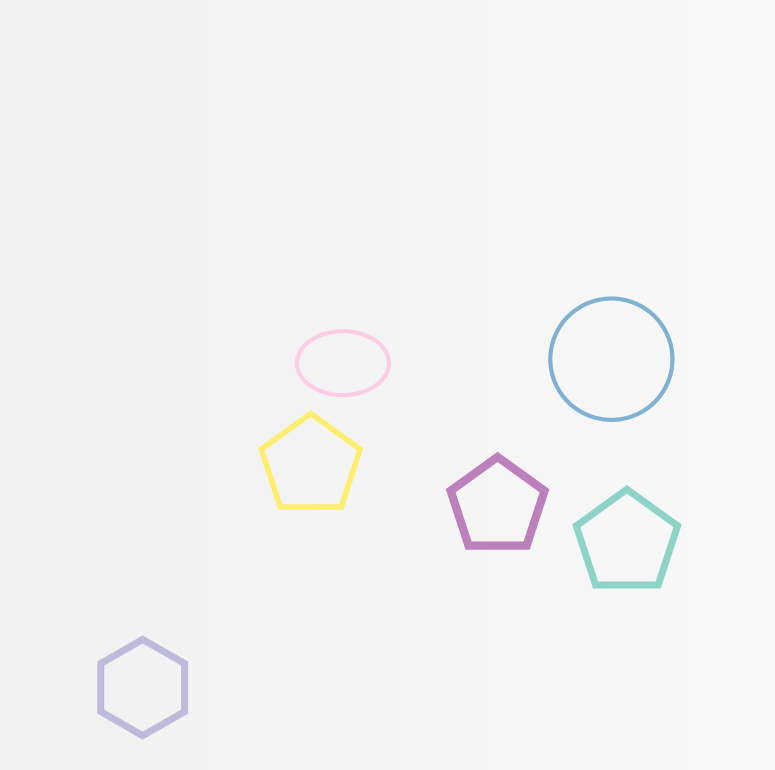[{"shape": "pentagon", "thickness": 2.5, "radius": 0.34, "center": [0.809, 0.296]}, {"shape": "hexagon", "thickness": 2.5, "radius": 0.31, "center": [0.184, 0.107]}, {"shape": "circle", "thickness": 1.5, "radius": 0.39, "center": [0.789, 0.533]}, {"shape": "oval", "thickness": 1.5, "radius": 0.3, "center": [0.443, 0.528]}, {"shape": "pentagon", "thickness": 3, "radius": 0.32, "center": [0.642, 0.343]}, {"shape": "pentagon", "thickness": 2, "radius": 0.34, "center": [0.401, 0.396]}]